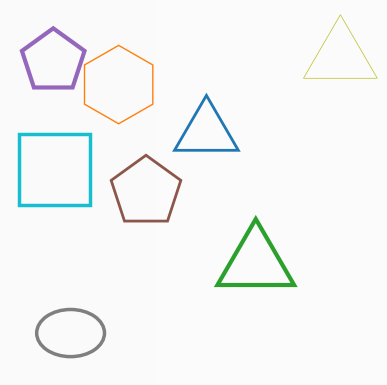[{"shape": "triangle", "thickness": 2, "radius": 0.48, "center": [0.533, 0.657]}, {"shape": "hexagon", "thickness": 1, "radius": 0.51, "center": [0.306, 0.78]}, {"shape": "triangle", "thickness": 3, "radius": 0.57, "center": [0.66, 0.317]}, {"shape": "pentagon", "thickness": 3, "radius": 0.42, "center": [0.137, 0.842]}, {"shape": "pentagon", "thickness": 2, "radius": 0.47, "center": [0.377, 0.502]}, {"shape": "oval", "thickness": 2.5, "radius": 0.44, "center": [0.182, 0.135]}, {"shape": "triangle", "thickness": 0.5, "radius": 0.55, "center": [0.878, 0.852]}, {"shape": "square", "thickness": 2.5, "radius": 0.46, "center": [0.141, 0.559]}]